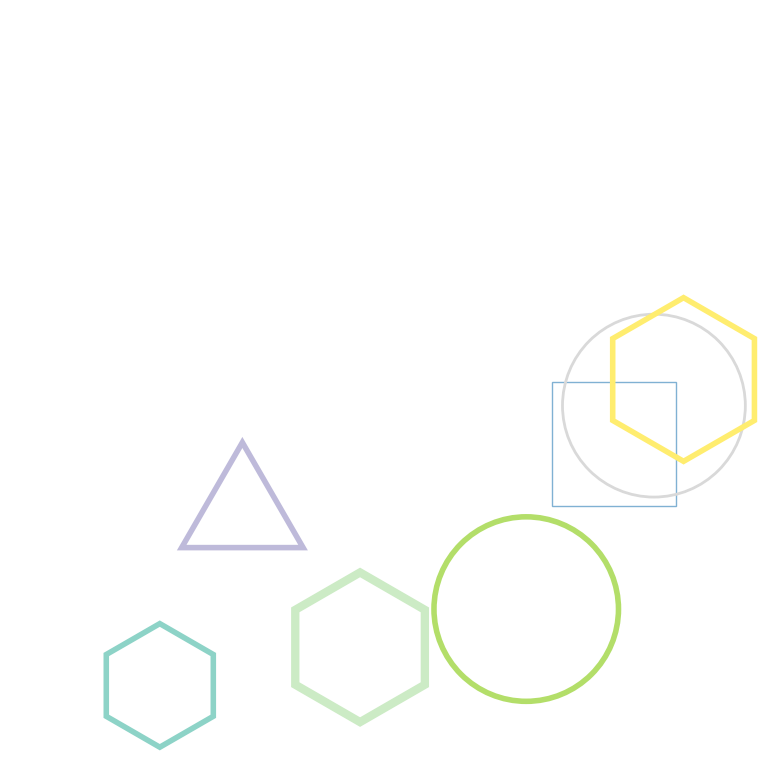[{"shape": "hexagon", "thickness": 2, "radius": 0.4, "center": [0.208, 0.11]}, {"shape": "triangle", "thickness": 2, "radius": 0.46, "center": [0.315, 0.334]}, {"shape": "square", "thickness": 0.5, "radius": 0.4, "center": [0.797, 0.423]}, {"shape": "circle", "thickness": 2, "radius": 0.6, "center": [0.683, 0.209]}, {"shape": "circle", "thickness": 1, "radius": 0.59, "center": [0.849, 0.473]}, {"shape": "hexagon", "thickness": 3, "radius": 0.49, "center": [0.468, 0.159]}, {"shape": "hexagon", "thickness": 2, "radius": 0.53, "center": [0.888, 0.507]}]